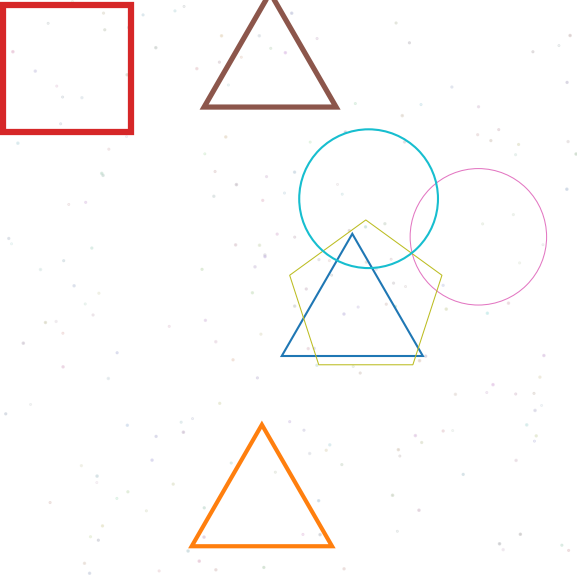[{"shape": "triangle", "thickness": 1, "radius": 0.71, "center": [0.61, 0.453]}, {"shape": "triangle", "thickness": 2, "radius": 0.7, "center": [0.453, 0.123]}, {"shape": "square", "thickness": 3, "radius": 0.55, "center": [0.116, 0.881]}, {"shape": "triangle", "thickness": 2.5, "radius": 0.66, "center": [0.468, 0.88]}, {"shape": "circle", "thickness": 0.5, "radius": 0.59, "center": [0.828, 0.589]}, {"shape": "pentagon", "thickness": 0.5, "radius": 0.69, "center": [0.633, 0.48]}, {"shape": "circle", "thickness": 1, "radius": 0.6, "center": [0.638, 0.655]}]